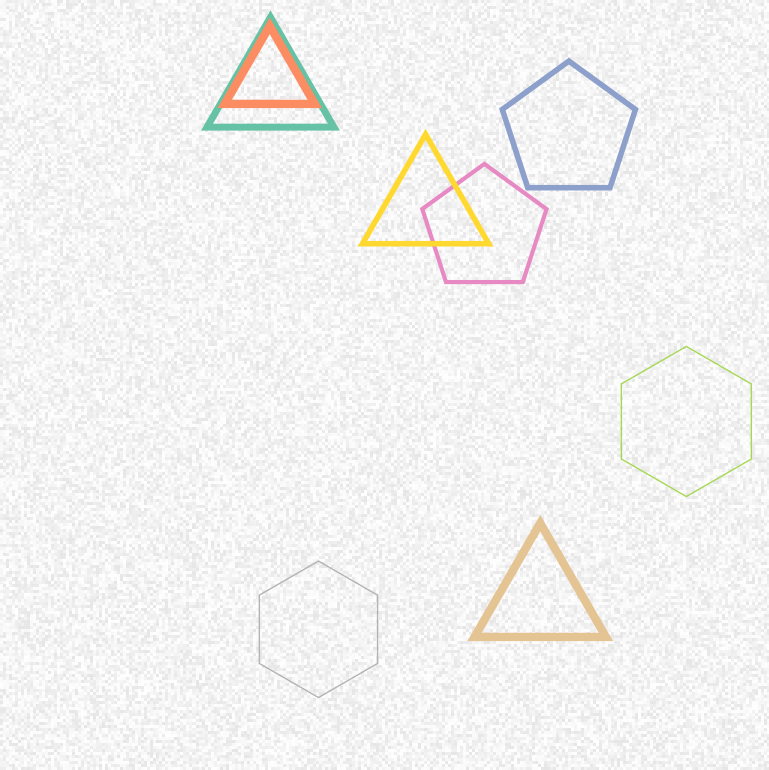[{"shape": "triangle", "thickness": 2.5, "radius": 0.48, "center": [0.351, 0.882]}, {"shape": "triangle", "thickness": 3, "radius": 0.34, "center": [0.35, 0.899]}, {"shape": "pentagon", "thickness": 2, "radius": 0.45, "center": [0.739, 0.83]}, {"shape": "pentagon", "thickness": 1.5, "radius": 0.42, "center": [0.629, 0.702]}, {"shape": "hexagon", "thickness": 0.5, "radius": 0.49, "center": [0.891, 0.453]}, {"shape": "triangle", "thickness": 2, "radius": 0.47, "center": [0.553, 0.731]}, {"shape": "triangle", "thickness": 3, "radius": 0.49, "center": [0.702, 0.222]}, {"shape": "hexagon", "thickness": 0.5, "radius": 0.44, "center": [0.414, 0.183]}]